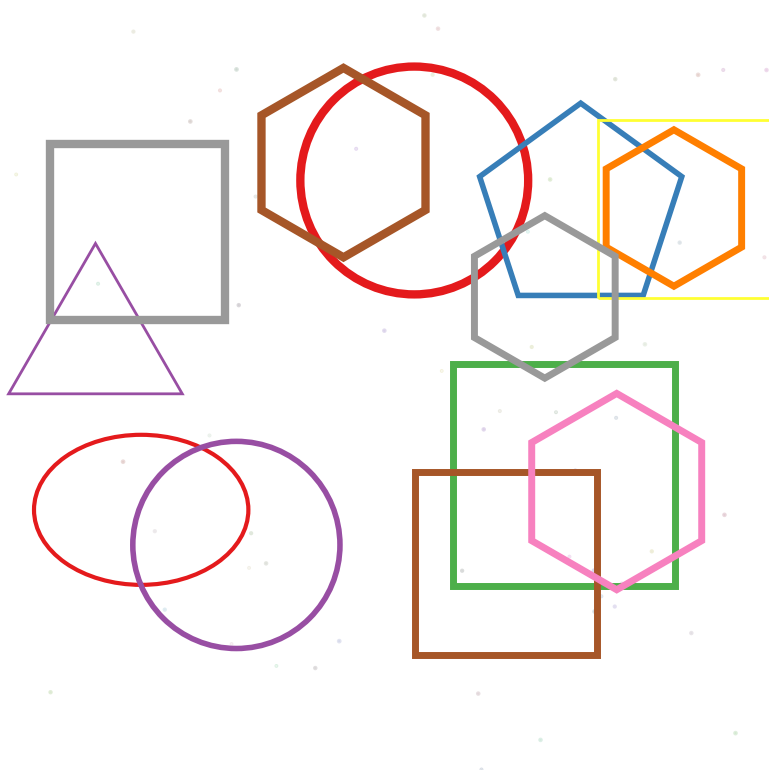[{"shape": "circle", "thickness": 3, "radius": 0.74, "center": [0.538, 0.766]}, {"shape": "oval", "thickness": 1.5, "radius": 0.7, "center": [0.183, 0.338]}, {"shape": "pentagon", "thickness": 2, "radius": 0.69, "center": [0.754, 0.728]}, {"shape": "square", "thickness": 2.5, "radius": 0.72, "center": [0.733, 0.383]}, {"shape": "circle", "thickness": 2, "radius": 0.67, "center": [0.307, 0.292]}, {"shape": "triangle", "thickness": 1, "radius": 0.65, "center": [0.124, 0.554]}, {"shape": "hexagon", "thickness": 2.5, "radius": 0.51, "center": [0.875, 0.73]}, {"shape": "square", "thickness": 1, "radius": 0.58, "center": [0.893, 0.729]}, {"shape": "hexagon", "thickness": 3, "radius": 0.61, "center": [0.446, 0.789]}, {"shape": "square", "thickness": 2.5, "radius": 0.59, "center": [0.657, 0.268]}, {"shape": "hexagon", "thickness": 2.5, "radius": 0.64, "center": [0.801, 0.362]}, {"shape": "hexagon", "thickness": 2.5, "radius": 0.53, "center": [0.708, 0.614]}, {"shape": "square", "thickness": 3, "radius": 0.57, "center": [0.178, 0.699]}]